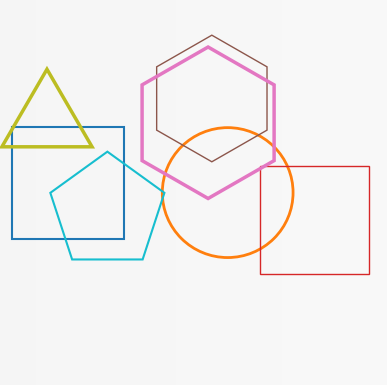[{"shape": "square", "thickness": 1.5, "radius": 0.72, "center": [0.175, 0.525]}, {"shape": "circle", "thickness": 2, "radius": 0.84, "center": [0.588, 0.5]}, {"shape": "square", "thickness": 1, "radius": 0.7, "center": [0.811, 0.429]}, {"shape": "hexagon", "thickness": 1, "radius": 0.82, "center": [0.547, 0.744]}, {"shape": "hexagon", "thickness": 2.5, "radius": 0.98, "center": [0.537, 0.681]}, {"shape": "triangle", "thickness": 2.5, "radius": 0.67, "center": [0.121, 0.686]}, {"shape": "pentagon", "thickness": 1.5, "radius": 0.77, "center": [0.277, 0.451]}]